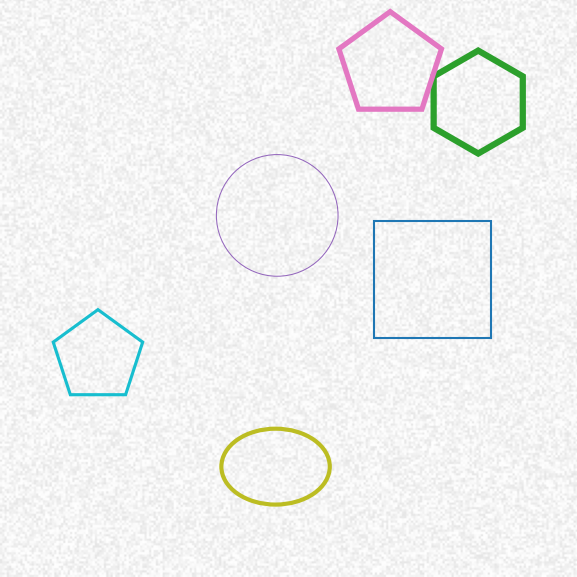[{"shape": "square", "thickness": 1, "radius": 0.51, "center": [0.749, 0.515]}, {"shape": "hexagon", "thickness": 3, "radius": 0.45, "center": [0.828, 0.822]}, {"shape": "circle", "thickness": 0.5, "radius": 0.53, "center": [0.48, 0.626]}, {"shape": "pentagon", "thickness": 2.5, "radius": 0.47, "center": [0.676, 0.886]}, {"shape": "oval", "thickness": 2, "radius": 0.47, "center": [0.477, 0.191]}, {"shape": "pentagon", "thickness": 1.5, "radius": 0.41, "center": [0.17, 0.382]}]